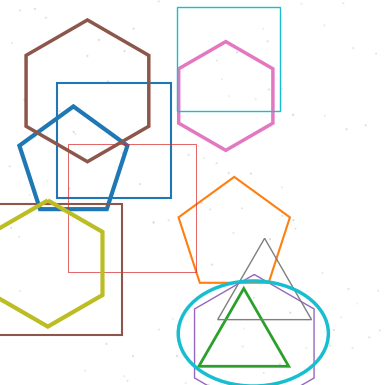[{"shape": "square", "thickness": 1.5, "radius": 0.74, "center": [0.296, 0.635]}, {"shape": "pentagon", "thickness": 3, "radius": 0.74, "center": [0.191, 0.576]}, {"shape": "pentagon", "thickness": 1.5, "radius": 0.76, "center": [0.608, 0.388]}, {"shape": "triangle", "thickness": 2, "radius": 0.67, "center": [0.633, 0.116]}, {"shape": "square", "thickness": 0.5, "radius": 0.83, "center": [0.343, 0.459]}, {"shape": "hexagon", "thickness": 1, "radius": 0.9, "center": [0.661, 0.108]}, {"shape": "hexagon", "thickness": 2.5, "radius": 0.92, "center": [0.227, 0.764]}, {"shape": "square", "thickness": 1.5, "radius": 0.85, "center": [0.146, 0.299]}, {"shape": "hexagon", "thickness": 2.5, "radius": 0.71, "center": [0.586, 0.751]}, {"shape": "triangle", "thickness": 1, "radius": 0.7, "center": [0.687, 0.24]}, {"shape": "hexagon", "thickness": 3, "radius": 0.82, "center": [0.124, 0.316]}, {"shape": "square", "thickness": 1, "radius": 0.67, "center": [0.593, 0.847]}, {"shape": "oval", "thickness": 2.5, "radius": 0.97, "center": [0.658, 0.134]}]